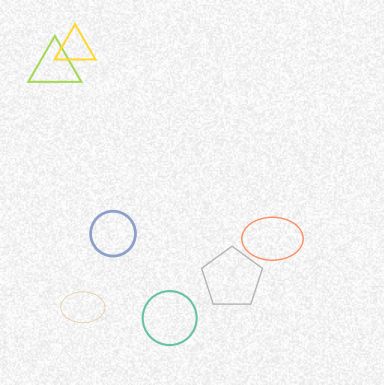[{"shape": "circle", "thickness": 1.5, "radius": 0.35, "center": [0.441, 0.174]}, {"shape": "oval", "thickness": 1, "radius": 0.4, "center": [0.708, 0.38]}, {"shape": "circle", "thickness": 2, "radius": 0.29, "center": [0.294, 0.393]}, {"shape": "triangle", "thickness": 1.5, "radius": 0.4, "center": [0.142, 0.827]}, {"shape": "triangle", "thickness": 1.5, "radius": 0.31, "center": [0.195, 0.876]}, {"shape": "oval", "thickness": 0.5, "radius": 0.29, "center": [0.215, 0.202]}, {"shape": "pentagon", "thickness": 1, "radius": 0.42, "center": [0.603, 0.277]}]